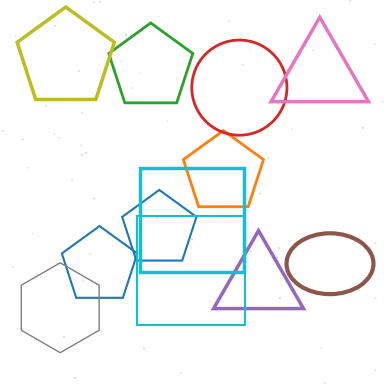[{"shape": "pentagon", "thickness": 1.5, "radius": 0.52, "center": [0.259, 0.31]}, {"shape": "pentagon", "thickness": 1.5, "radius": 0.51, "center": [0.414, 0.405]}, {"shape": "pentagon", "thickness": 2, "radius": 0.55, "center": [0.58, 0.552]}, {"shape": "pentagon", "thickness": 2, "radius": 0.57, "center": [0.392, 0.826]}, {"shape": "circle", "thickness": 2, "radius": 0.62, "center": [0.622, 0.772]}, {"shape": "triangle", "thickness": 2.5, "radius": 0.67, "center": [0.671, 0.266]}, {"shape": "oval", "thickness": 3, "radius": 0.56, "center": [0.857, 0.315]}, {"shape": "triangle", "thickness": 2.5, "radius": 0.73, "center": [0.831, 0.809]}, {"shape": "hexagon", "thickness": 1, "radius": 0.58, "center": [0.156, 0.201]}, {"shape": "pentagon", "thickness": 2.5, "radius": 0.66, "center": [0.171, 0.849]}, {"shape": "square", "thickness": 1.5, "radius": 0.71, "center": [0.496, 0.297]}, {"shape": "square", "thickness": 2.5, "radius": 0.68, "center": [0.499, 0.429]}]